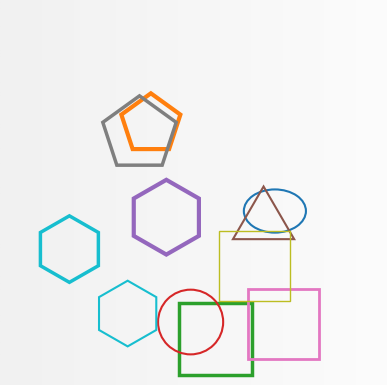[{"shape": "oval", "thickness": 1.5, "radius": 0.4, "center": [0.709, 0.452]}, {"shape": "pentagon", "thickness": 3, "radius": 0.4, "center": [0.389, 0.678]}, {"shape": "square", "thickness": 2.5, "radius": 0.47, "center": [0.555, 0.119]}, {"shape": "circle", "thickness": 1.5, "radius": 0.42, "center": [0.492, 0.164]}, {"shape": "hexagon", "thickness": 3, "radius": 0.49, "center": [0.429, 0.436]}, {"shape": "triangle", "thickness": 1.5, "radius": 0.46, "center": [0.68, 0.424]}, {"shape": "square", "thickness": 2, "radius": 0.46, "center": [0.732, 0.159]}, {"shape": "pentagon", "thickness": 2.5, "radius": 0.5, "center": [0.36, 0.651]}, {"shape": "square", "thickness": 1, "radius": 0.46, "center": [0.656, 0.309]}, {"shape": "hexagon", "thickness": 2.5, "radius": 0.43, "center": [0.179, 0.353]}, {"shape": "hexagon", "thickness": 1.5, "radius": 0.43, "center": [0.329, 0.186]}]